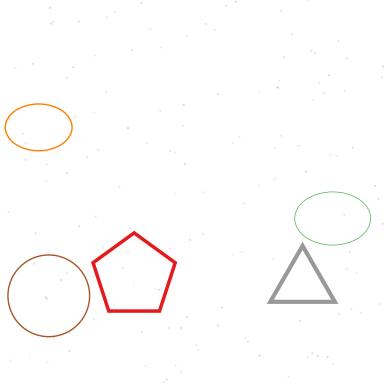[{"shape": "pentagon", "thickness": 2.5, "radius": 0.56, "center": [0.348, 0.283]}, {"shape": "oval", "thickness": 0.5, "radius": 0.49, "center": [0.864, 0.432]}, {"shape": "oval", "thickness": 1, "radius": 0.43, "center": [0.1, 0.669]}, {"shape": "circle", "thickness": 1, "radius": 0.53, "center": [0.127, 0.232]}, {"shape": "triangle", "thickness": 3, "radius": 0.48, "center": [0.786, 0.265]}]